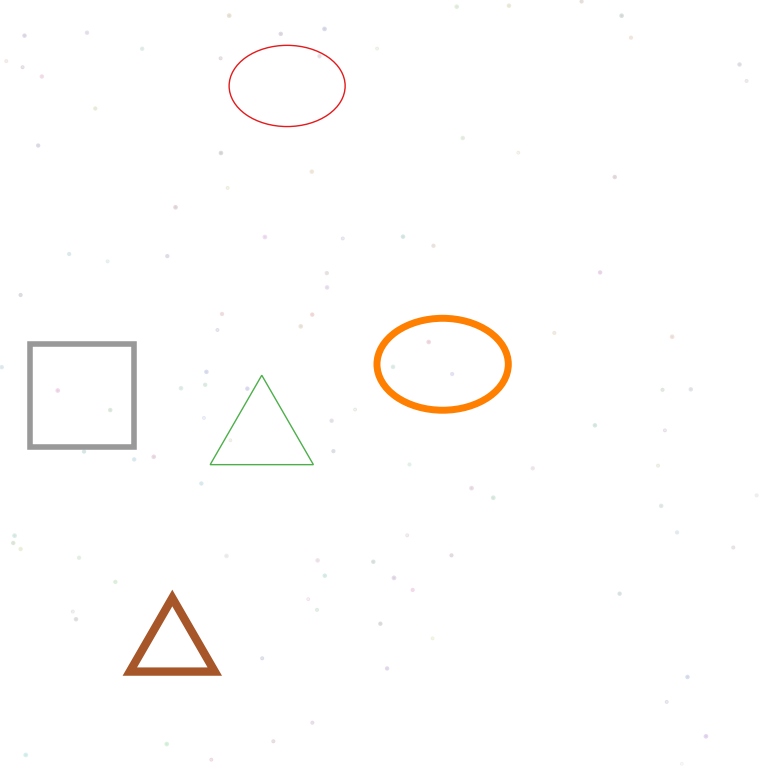[{"shape": "oval", "thickness": 0.5, "radius": 0.38, "center": [0.373, 0.888]}, {"shape": "triangle", "thickness": 0.5, "radius": 0.39, "center": [0.34, 0.435]}, {"shape": "oval", "thickness": 2.5, "radius": 0.43, "center": [0.575, 0.527]}, {"shape": "triangle", "thickness": 3, "radius": 0.32, "center": [0.224, 0.16]}, {"shape": "square", "thickness": 2, "radius": 0.34, "center": [0.106, 0.486]}]